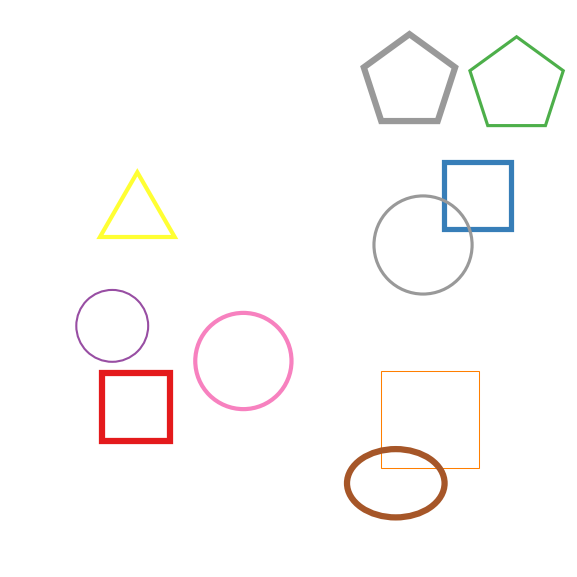[{"shape": "square", "thickness": 3, "radius": 0.29, "center": [0.236, 0.294]}, {"shape": "square", "thickness": 2.5, "radius": 0.29, "center": [0.827, 0.661]}, {"shape": "pentagon", "thickness": 1.5, "radius": 0.43, "center": [0.895, 0.85]}, {"shape": "circle", "thickness": 1, "radius": 0.31, "center": [0.194, 0.435]}, {"shape": "square", "thickness": 0.5, "radius": 0.42, "center": [0.744, 0.272]}, {"shape": "triangle", "thickness": 2, "radius": 0.37, "center": [0.238, 0.626]}, {"shape": "oval", "thickness": 3, "radius": 0.42, "center": [0.685, 0.162]}, {"shape": "circle", "thickness": 2, "radius": 0.42, "center": [0.421, 0.374]}, {"shape": "circle", "thickness": 1.5, "radius": 0.42, "center": [0.733, 0.575]}, {"shape": "pentagon", "thickness": 3, "radius": 0.42, "center": [0.709, 0.857]}]